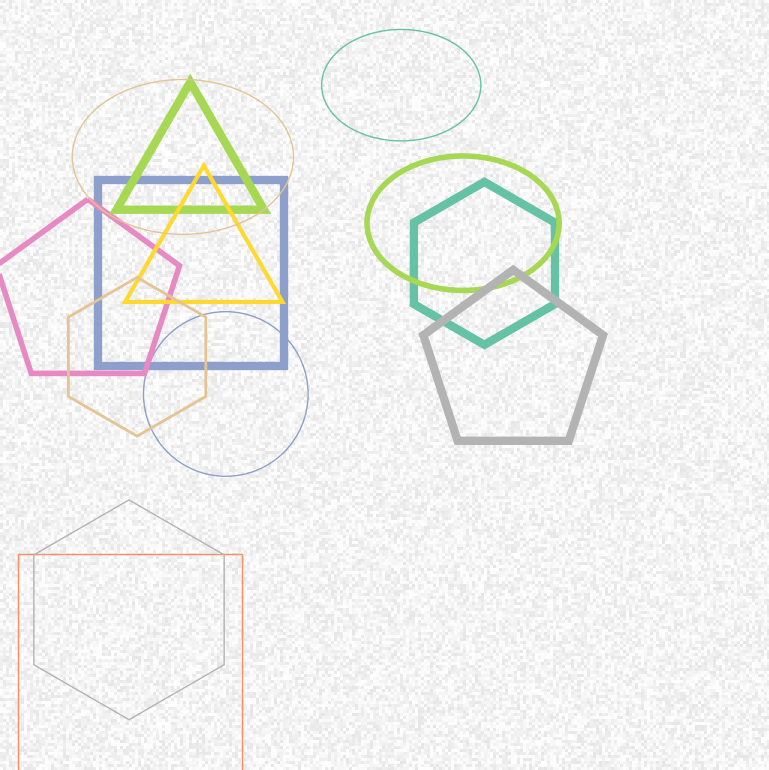[{"shape": "oval", "thickness": 0.5, "radius": 0.52, "center": [0.521, 0.889]}, {"shape": "hexagon", "thickness": 3, "radius": 0.53, "center": [0.629, 0.658]}, {"shape": "square", "thickness": 0.5, "radius": 0.73, "center": [0.169, 0.135]}, {"shape": "square", "thickness": 3, "radius": 0.6, "center": [0.248, 0.645]}, {"shape": "circle", "thickness": 0.5, "radius": 0.53, "center": [0.293, 0.488]}, {"shape": "pentagon", "thickness": 2, "radius": 0.63, "center": [0.114, 0.616]}, {"shape": "triangle", "thickness": 3, "radius": 0.55, "center": [0.247, 0.783]}, {"shape": "oval", "thickness": 2, "radius": 0.62, "center": [0.601, 0.71]}, {"shape": "triangle", "thickness": 1.5, "radius": 0.59, "center": [0.265, 0.667]}, {"shape": "oval", "thickness": 0.5, "radius": 0.72, "center": [0.238, 0.796]}, {"shape": "hexagon", "thickness": 1, "radius": 0.52, "center": [0.178, 0.537]}, {"shape": "pentagon", "thickness": 3, "radius": 0.61, "center": [0.667, 0.527]}, {"shape": "hexagon", "thickness": 0.5, "radius": 0.71, "center": [0.168, 0.208]}]